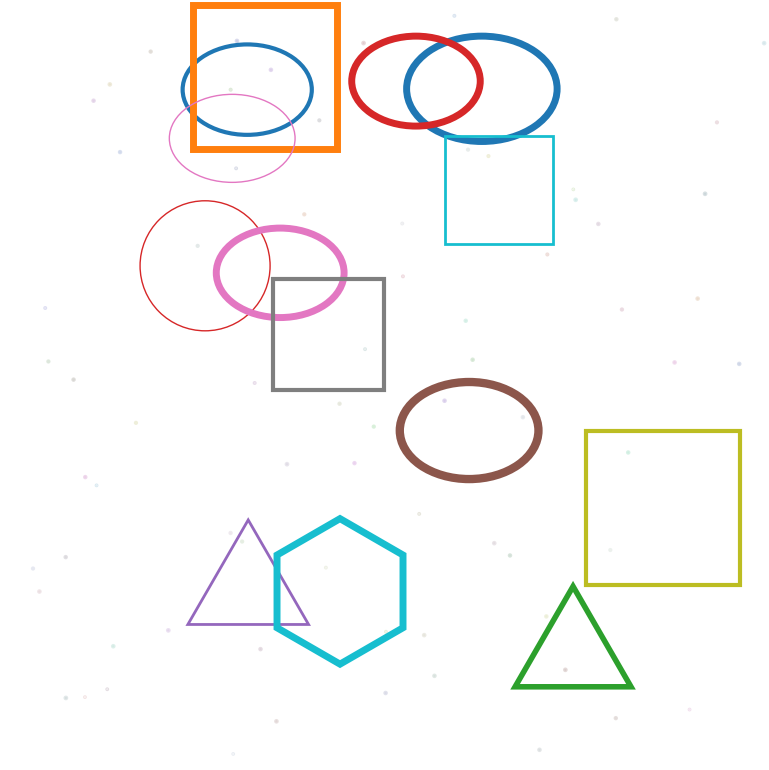[{"shape": "oval", "thickness": 1.5, "radius": 0.42, "center": [0.321, 0.884]}, {"shape": "oval", "thickness": 2.5, "radius": 0.49, "center": [0.626, 0.885]}, {"shape": "square", "thickness": 2.5, "radius": 0.47, "center": [0.344, 0.9]}, {"shape": "triangle", "thickness": 2, "radius": 0.43, "center": [0.744, 0.152]}, {"shape": "circle", "thickness": 0.5, "radius": 0.42, "center": [0.266, 0.655]}, {"shape": "oval", "thickness": 2.5, "radius": 0.42, "center": [0.54, 0.895]}, {"shape": "triangle", "thickness": 1, "radius": 0.45, "center": [0.322, 0.234]}, {"shape": "oval", "thickness": 3, "radius": 0.45, "center": [0.609, 0.441]}, {"shape": "oval", "thickness": 2.5, "radius": 0.42, "center": [0.364, 0.646]}, {"shape": "oval", "thickness": 0.5, "radius": 0.41, "center": [0.302, 0.82]}, {"shape": "square", "thickness": 1.5, "radius": 0.36, "center": [0.426, 0.566]}, {"shape": "square", "thickness": 1.5, "radius": 0.5, "center": [0.861, 0.34]}, {"shape": "square", "thickness": 1, "radius": 0.35, "center": [0.648, 0.753]}, {"shape": "hexagon", "thickness": 2.5, "radius": 0.47, "center": [0.442, 0.232]}]